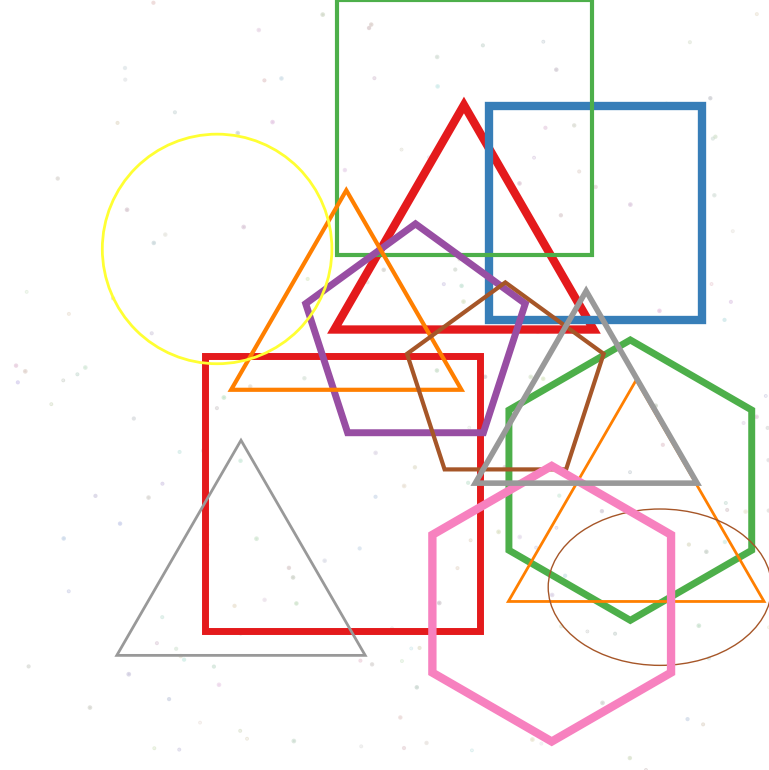[{"shape": "triangle", "thickness": 3, "radius": 0.97, "center": [0.603, 0.669]}, {"shape": "square", "thickness": 2.5, "radius": 0.89, "center": [0.445, 0.359]}, {"shape": "square", "thickness": 3, "radius": 0.69, "center": [0.773, 0.724]}, {"shape": "hexagon", "thickness": 2.5, "radius": 0.91, "center": [0.819, 0.376]}, {"shape": "square", "thickness": 1.5, "radius": 0.83, "center": [0.604, 0.834]}, {"shape": "pentagon", "thickness": 2.5, "radius": 0.75, "center": [0.54, 0.559]}, {"shape": "triangle", "thickness": 1, "radius": 0.96, "center": [0.826, 0.315]}, {"shape": "triangle", "thickness": 1.5, "radius": 0.86, "center": [0.45, 0.58]}, {"shape": "circle", "thickness": 1, "radius": 0.75, "center": [0.282, 0.677]}, {"shape": "oval", "thickness": 0.5, "radius": 0.73, "center": [0.857, 0.237]}, {"shape": "pentagon", "thickness": 1.5, "radius": 0.67, "center": [0.656, 0.499]}, {"shape": "hexagon", "thickness": 3, "radius": 0.89, "center": [0.717, 0.216]}, {"shape": "triangle", "thickness": 1, "radius": 0.93, "center": [0.313, 0.242]}, {"shape": "triangle", "thickness": 2, "radius": 0.83, "center": [0.761, 0.456]}]